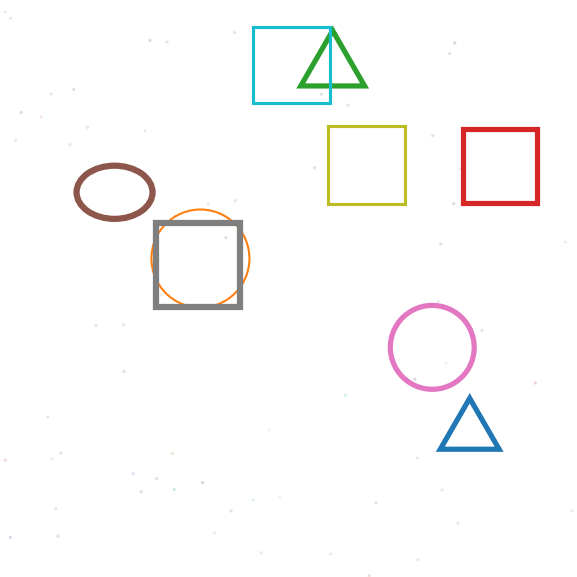[{"shape": "triangle", "thickness": 2.5, "radius": 0.29, "center": [0.813, 0.251]}, {"shape": "circle", "thickness": 1, "radius": 0.42, "center": [0.347, 0.551]}, {"shape": "triangle", "thickness": 2.5, "radius": 0.32, "center": [0.576, 0.882]}, {"shape": "square", "thickness": 2.5, "radius": 0.32, "center": [0.866, 0.711]}, {"shape": "oval", "thickness": 3, "radius": 0.33, "center": [0.198, 0.666]}, {"shape": "circle", "thickness": 2.5, "radius": 0.36, "center": [0.749, 0.398]}, {"shape": "square", "thickness": 3, "radius": 0.37, "center": [0.343, 0.54]}, {"shape": "square", "thickness": 1.5, "radius": 0.33, "center": [0.634, 0.714]}, {"shape": "square", "thickness": 1.5, "radius": 0.33, "center": [0.505, 0.886]}]